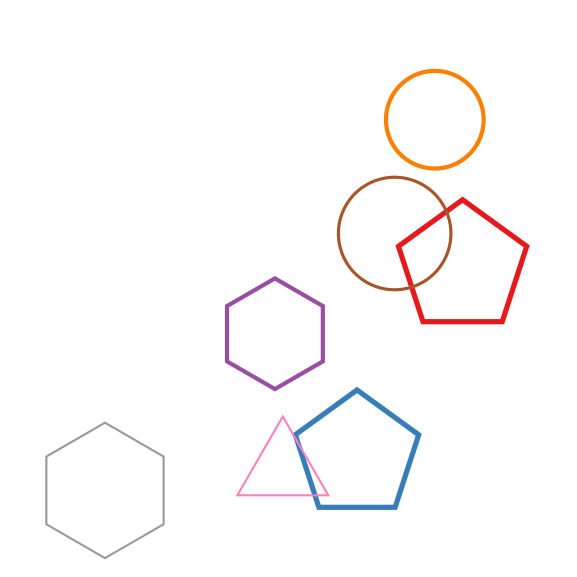[{"shape": "pentagon", "thickness": 2.5, "radius": 0.58, "center": [0.801, 0.537]}, {"shape": "pentagon", "thickness": 2.5, "radius": 0.56, "center": [0.618, 0.212]}, {"shape": "hexagon", "thickness": 2, "radius": 0.48, "center": [0.476, 0.421]}, {"shape": "circle", "thickness": 2, "radius": 0.42, "center": [0.753, 0.792]}, {"shape": "circle", "thickness": 1.5, "radius": 0.49, "center": [0.683, 0.595]}, {"shape": "triangle", "thickness": 1, "radius": 0.45, "center": [0.49, 0.187]}, {"shape": "hexagon", "thickness": 1, "radius": 0.59, "center": [0.182, 0.15]}]